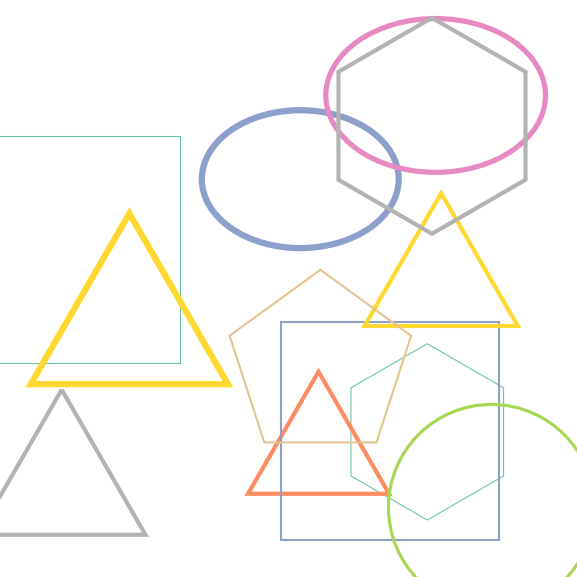[{"shape": "hexagon", "thickness": 0.5, "radius": 0.76, "center": [0.74, 0.251]}, {"shape": "square", "thickness": 0.5, "radius": 0.98, "center": [0.115, 0.567]}, {"shape": "triangle", "thickness": 2, "radius": 0.71, "center": [0.552, 0.215]}, {"shape": "oval", "thickness": 3, "radius": 0.85, "center": [0.52, 0.689]}, {"shape": "square", "thickness": 1, "radius": 0.94, "center": [0.675, 0.252]}, {"shape": "oval", "thickness": 2.5, "radius": 0.95, "center": [0.754, 0.834]}, {"shape": "circle", "thickness": 1.5, "radius": 0.89, "center": [0.851, 0.121]}, {"shape": "triangle", "thickness": 3, "radius": 0.99, "center": [0.224, 0.432]}, {"shape": "triangle", "thickness": 2, "radius": 0.77, "center": [0.764, 0.511]}, {"shape": "pentagon", "thickness": 1, "radius": 0.83, "center": [0.555, 0.367]}, {"shape": "triangle", "thickness": 2, "radius": 0.84, "center": [0.107, 0.157]}, {"shape": "hexagon", "thickness": 2, "radius": 0.93, "center": [0.748, 0.781]}]